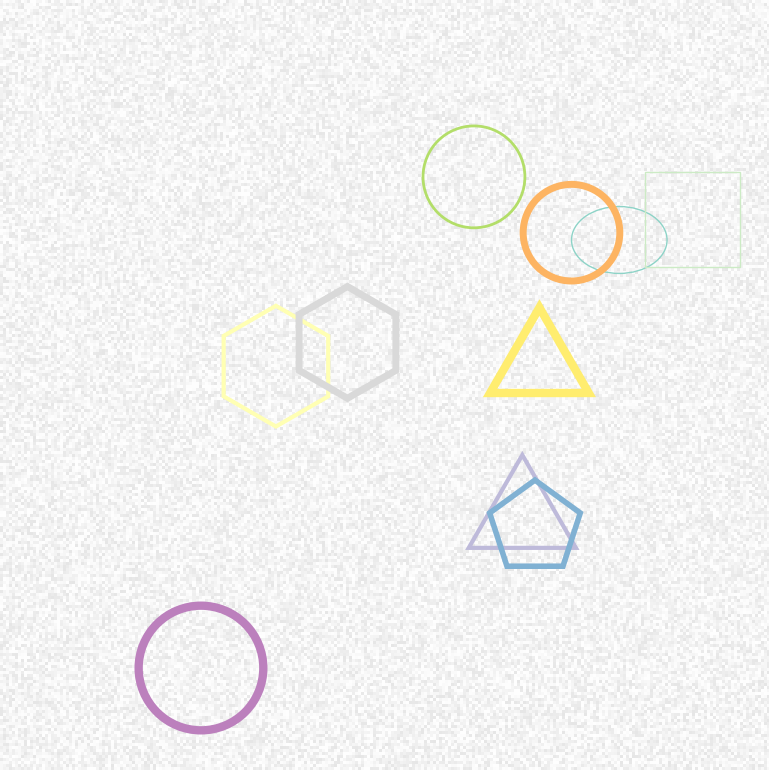[{"shape": "oval", "thickness": 0.5, "radius": 0.31, "center": [0.804, 0.688]}, {"shape": "hexagon", "thickness": 1.5, "radius": 0.39, "center": [0.358, 0.524]}, {"shape": "triangle", "thickness": 1.5, "radius": 0.4, "center": [0.678, 0.329]}, {"shape": "pentagon", "thickness": 2, "radius": 0.31, "center": [0.695, 0.315]}, {"shape": "circle", "thickness": 2.5, "radius": 0.31, "center": [0.742, 0.698]}, {"shape": "circle", "thickness": 1, "radius": 0.33, "center": [0.616, 0.77]}, {"shape": "hexagon", "thickness": 2.5, "radius": 0.36, "center": [0.451, 0.555]}, {"shape": "circle", "thickness": 3, "radius": 0.4, "center": [0.261, 0.132]}, {"shape": "square", "thickness": 0.5, "radius": 0.31, "center": [0.899, 0.715]}, {"shape": "triangle", "thickness": 3, "radius": 0.37, "center": [0.701, 0.527]}]